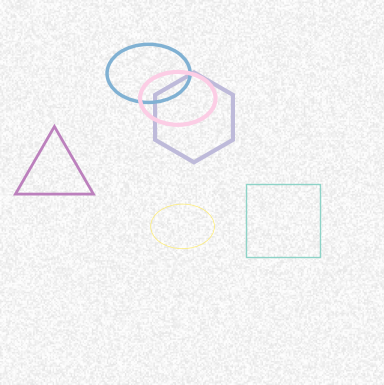[{"shape": "square", "thickness": 1, "radius": 0.48, "center": [0.735, 0.427]}, {"shape": "hexagon", "thickness": 3, "radius": 0.58, "center": [0.504, 0.695]}, {"shape": "oval", "thickness": 2.5, "radius": 0.54, "center": [0.386, 0.809]}, {"shape": "oval", "thickness": 3, "radius": 0.49, "center": [0.462, 0.744]}, {"shape": "triangle", "thickness": 2, "radius": 0.58, "center": [0.141, 0.554]}, {"shape": "oval", "thickness": 0.5, "radius": 0.41, "center": [0.474, 0.412]}]